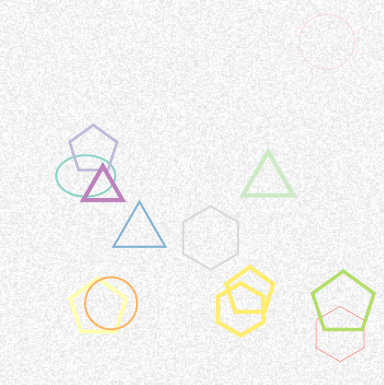[{"shape": "oval", "thickness": 1.5, "radius": 0.38, "center": [0.223, 0.543]}, {"shape": "pentagon", "thickness": 3, "radius": 0.38, "center": [0.255, 0.201]}, {"shape": "pentagon", "thickness": 2, "radius": 0.32, "center": [0.242, 0.611]}, {"shape": "hexagon", "thickness": 0.5, "radius": 0.36, "center": [0.883, 0.133]}, {"shape": "triangle", "thickness": 1.5, "radius": 0.39, "center": [0.362, 0.398]}, {"shape": "circle", "thickness": 1.5, "radius": 0.34, "center": [0.289, 0.212]}, {"shape": "pentagon", "thickness": 2.5, "radius": 0.42, "center": [0.892, 0.212]}, {"shape": "circle", "thickness": 0.5, "radius": 0.36, "center": [0.849, 0.891]}, {"shape": "hexagon", "thickness": 1.5, "radius": 0.41, "center": [0.547, 0.382]}, {"shape": "triangle", "thickness": 3, "radius": 0.29, "center": [0.267, 0.51]}, {"shape": "triangle", "thickness": 3, "radius": 0.38, "center": [0.697, 0.53]}, {"shape": "pentagon", "thickness": 3, "radius": 0.32, "center": [0.649, 0.242]}, {"shape": "hexagon", "thickness": 3, "radius": 0.34, "center": [0.625, 0.197]}]